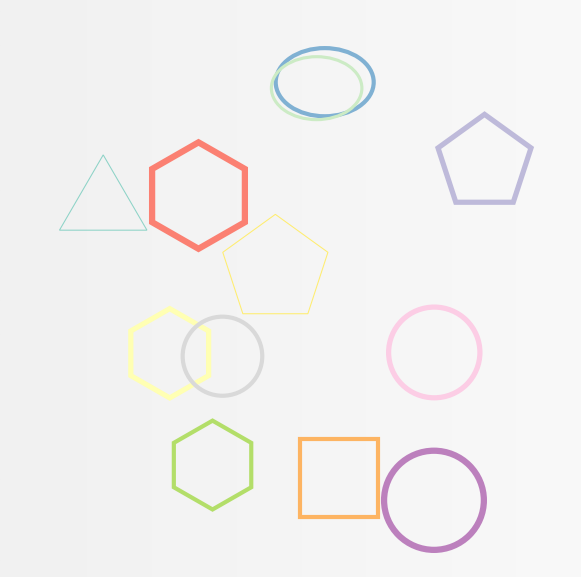[{"shape": "triangle", "thickness": 0.5, "radius": 0.43, "center": [0.178, 0.644]}, {"shape": "hexagon", "thickness": 2.5, "radius": 0.39, "center": [0.292, 0.387]}, {"shape": "pentagon", "thickness": 2.5, "radius": 0.42, "center": [0.834, 0.717]}, {"shape": "hexagon", "thickness": 3, "radius": 0.46, "center": [0.341, 0.66]}, {"shape": "oval", "thickness": 2, "radius": 0.42, "center": [0.559, 0.857]}, {"shape": "square", "thickness": 2, "radius": 0.34, "center": [0.584, 0.172]}, {"shape": "hexagon", "thickness": 2, "radius": 0.38, "center": [0.366, 0.194]}, {"shape": "circle", "thickness": 2.5, "radius": 0.39, "center": [0.747, 0.389]}, {"shape": "circle", "thickness": 2, "radius": 0.34, "center": [0.383, 0.382]}, {"shape": "circle", "thickness": 3, "radius": 0.43, "center": [0.747, 0.133]}, {"shape": "oval", "thickness": 1.5, "radius": 0.39, "center": [0.545, 0.846]}, {"shape": "pentagon", "thickness": 0.5, "radius": 0.48, "center": [0.474, 0.533]}]